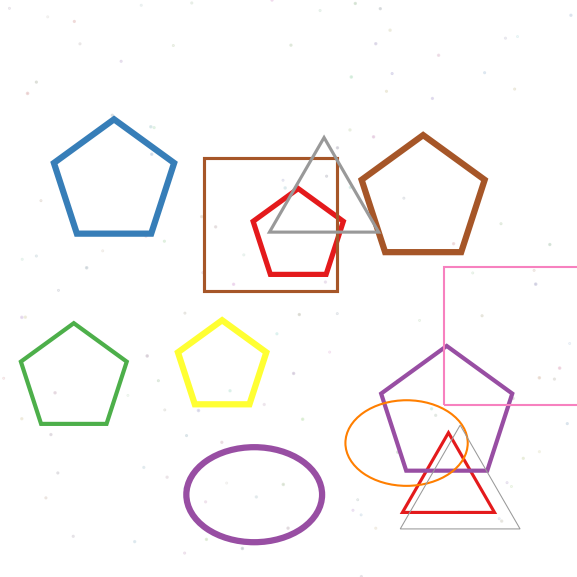[{"shape": "pentagon", "thickness": 2.5, "radius": 0.41, "center": [0.516, 0.59]}, {"shape": "triangle", "thickness": 1.5, "radius": 0.46, "center": [0.777, 0.158]}, {"shape": "pentagon", "thickness": 3, "radius": 0.55, "center": [0.197, 0.683]}, {"shape": "pentagon", "thickness": 2, "radius": 0.48, "center": [0.128, 0.343]}, {"shape": "pentagon", "thickness": 2, "radius": 0.6, "center": [0.774, 0.281]}, {"shape": "oval", "thickness": 3, "radius": 0.59, "center": [0.44, 0.143]}, {"shape": "oval", "thickness": 1, "radius": 0.53, "center": [0.704, 0.232]}, {"shape": "pentagon", "thickness": 3, "radius": 0.4, "center": [0.385, 0.364]}, {"shape": "square", "thickness": 1.5, "radius": 0.58, "center": [0.469, 0.61]}, {"shape": "pentagon", "thickness": 3, "radius": 0.56, "center": [0.733, 0.653]}, {"shape": "square", "thickness": 1, "radius": 0.59, "center": [0.888, 0.417]}, {"shape": "triangle", "thickness": 0.5, "radius": 0.6, "center": [0.797, 0.143]}, {"shape": "triangle", "thickness": 1.5, "radius": 0.55, "center": [0.561, 0.652]}]